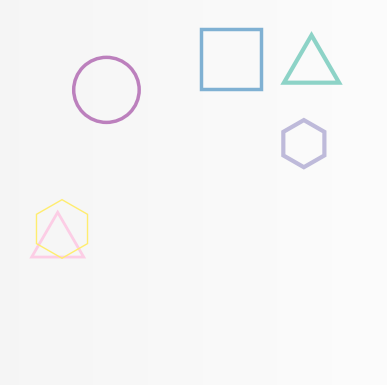[{"shape": "triangle", "thickness": 3, "radius": 0.41, "center": [0.804, 0.826]}, {"shape": "hexagon", "thickness": 3, "radius": 0.31, "center": [0.784, 0.627]}, {"shape": "square", "thickness": 2.5, "radius": 0.39, "center": [0.596, 0.846]}, {"shape": "triangle", "thickness": 2, "radius": 0.39, "center": [0.149, 0.371]}, {"shape": "circle", "thickness": 2.5, "radius": 0.42, "center": [0.275, 0.767]}, {"shape": "hexagon", "thickness": 1, "radius": 0.38, "center": [0.16, 0.405]}]